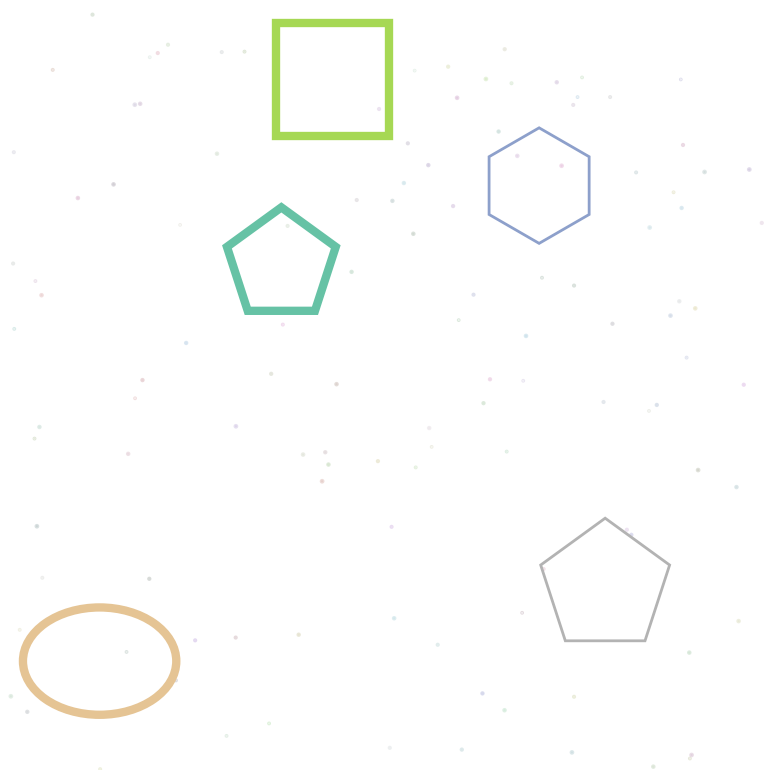[{"shape": "pentagon", "thickness": 3, "radius": 0.37, "center": [0.365, 0.656]}, {"shape": "hexagon", "thickness": 1, "radius": 0.38, "center": [0.7, 0.759]}, {"shape": "square", "thickness": 3, "radius": 0.37, "center": [0.432, 0.897]}, {"shape": "oval", "thickness": 3, "radius": 0.5, "center": [0.129, 0.141]}, {"shape": "pentagon", "thickness": 1, "radius": 0.44, "center": [0.786, 0.239]}]